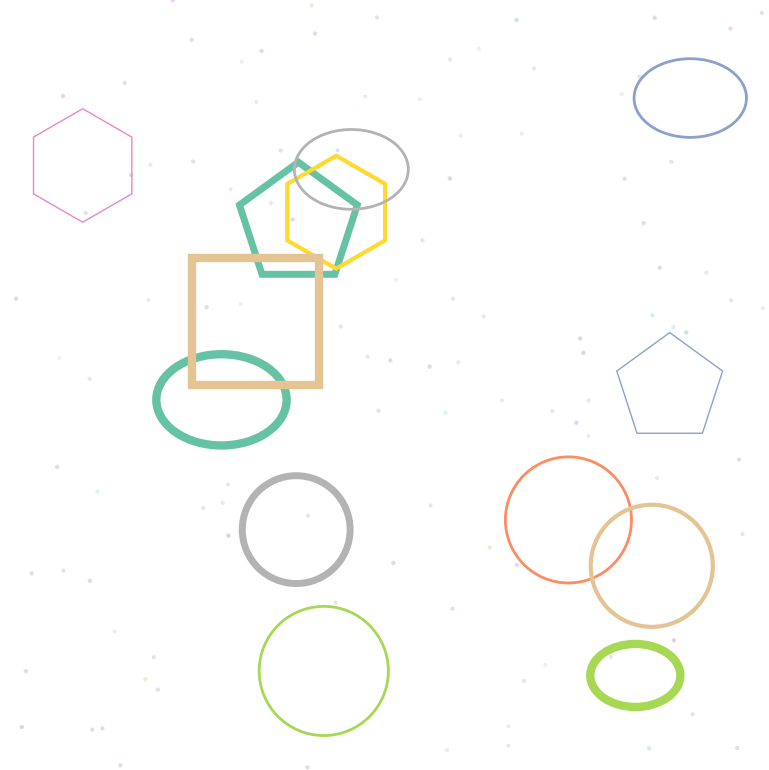[{"shape": "pentagon", "thickness": 2.5, "radius": 0.4, "center": [0.388, 0.709]}, {"shape": "oval", "thickness": 3, "radius": 0.42, "center": [0.288, 0.481]}, {"shape": "circle", "thickness": 1, "radius": 0.41, "center": [0.738, 0.325]}, {"shape": "oval", "thickness": 1, "radius": 0.36, "center": [0.896, 0.873]}, {"shape": "pentagon", "thickness": 0.5, "radius": 0.36, "center": [0.87, 0.496]}, {"shape": "hexagon", "thickness": 0.5, "radius": 0.37, "center": [0.107, 0.785]}, {"shape": "oval", "thickness": 3, "radius": 0.29, "center": [0.825, 0.123]}, {"shape": "circle", "thickness": 1, "radius": 0.42, "center": [0.42, 0.129]}, {"shape": "hexagon", "thickness": 1.5, "radius": 0.37, "center": [0.437, 0.724]}, {"shape": "circle", "thickness": 1.5, "radius": 0.4, "center": [0.846, 0.265]}, {"shape": "square", "thickness": 3, "radius": 0.41, "center": [0.332, 0.583]}, {"shape": "circle", "thickness": 2.5, "radius": 0.35, "center": [0.385, 0.312]}, {"shape": "oval", "thickness": 1, "radius": 0.37, "center": [0.456, 0.78]}]